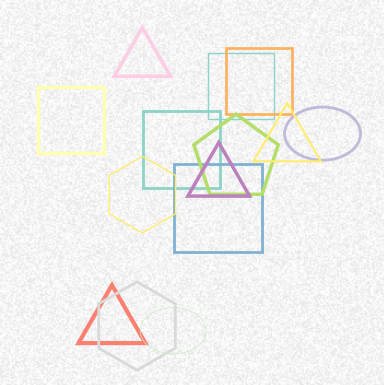[{"shape": "square", "thickness": 1, "radius": 0.43, "center": [0.626, 0.777]}, {"shape": "square", "thickness": 2, "radius": 0.5, "center": [0.47, 0.613]}, {"shape": "square", "thickness": 2.5, "radius": 0.43, "center": [0.185, 0.689]}, {"shape": "oval", "thickness": 2, "radius": 0.49, "center": [0.838, 0.653]}, {"shape": "triangle", "thickness": 3, "radius": 0.5, "center": [0.291, 0.159]}, {"shape": "square", "thickness": 2, "radius": 0.57, "center": [0.566, 0.459]}, {"shape": "square", "thickness": 2, "radius": 0.43, "center": [0.672, 0.79]}, {"shape": "pentagon", "thickness": 2.5, "radius": 0.58, "center": [0.613, 0.588]}, {"shape": "triangle", "thickness": 2.5, "radius": 0.42, "center": [0.37, 0.844]}, {"shape": "hexagon", "thickness": 2, "radius": 0.57, "center": [0.356, 0.153]}, {"shape": "triangle", "thickness": 2.5, "radius": 0.46, "center": [0.568, 0.537]}, {"shape": "oval", "thickness": 0.5, "radius": 0.43, "center": [0.45, 0.141]}, {"shape": "hexagon", "thickness": 1, "radius": 0.5, "center": [0.37, 0.494]}, {"shape": "triangle", "thickness": 1.5, "radius": 0.51, "center": [0.746, 0.631]}]